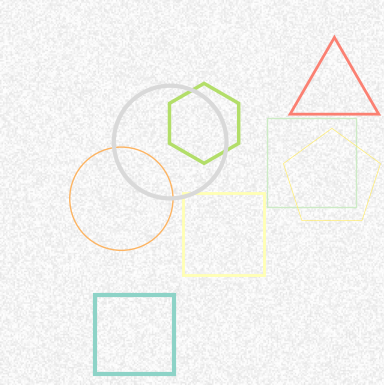[{"shape": "square", "thickness": 3, "radius": 0.51, "center": [0.349, 0.13]}, {"shape": "square", "thickness": 2, "radius": 0.53, "center": [0.581, 0.393]}, {"shape": "triangle", "thickness": 2, "radius": 0.66, "center": [0.869, 0.77]}, {"shape": "circle", "thickness": 1, "radius": 0.67, "center": [0.315, 0.484]}, {"shape": "hexagon", "thickness": 2.5, "radius": 0.52, "center": [0.53, 0.68]}, {"shape": "circle", "thickness": 3, "radius": 0.73, "center": [0.442, 0.631]}, {"shape": "square", "thickness": 1, "radius": 0.58, "center": [0.809, 0.578]}, {"shape": "pentagon", "thickness": 0.5, "radius": 0.66, "center": [0.862, 0.534]}]